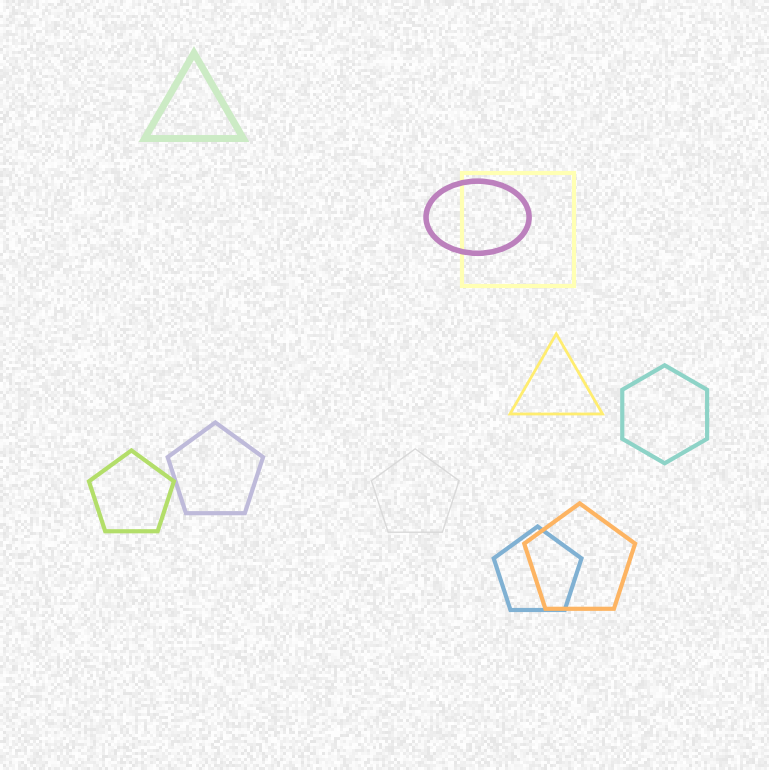[{"shape": "hexagon", "thickness": 1.5, "radius": 0.32, "center": [0.863, 0.462]}, {"shape": "square", "thickness": 1.5, "radius": 0.37, "center": [0.673, 0.702]}, {"shape": "pentagon", "thickness": 1.5, "radius": 0.33, "center": [0.28, 0.386]}, {"shape": "pentagon", "thickness": 1.5, "radius": 0.3, "center": [0.698, 0.256]}, {"shape": "pentagon", "thickness": 1.5, "radius": 0.38, "center": [0.753, 0.271]}, {"shape": "pentagon", "thickness": 1.5, "radius": 0.29, "center": [0.171, 0.357]}, {"shape": "pentagon", "thickness": 0.5, "radius": 0.3, "center": [0.539, 0.357]}, {"shape": "oval", "thickness": 2, "radius": 0.33, "center": [0.62, 0.718]}, {"shape": "triangle", "thickness": 2.5, "radius": 0.37, "center": [0.252, 0.857]}, {"shape": "triangle", "thickness": 1, "radius": 0.35, "center": [0.722, 0.497]}]